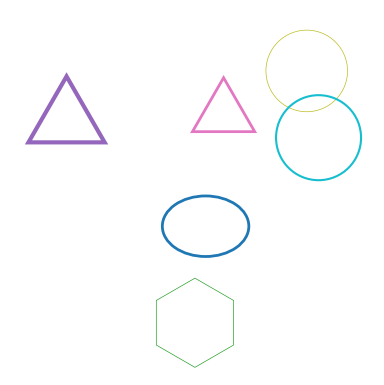[{"shape": "oval", "thickness": 2, "radius": 0.56, "center": [0.534, 0.412]}, {"shape": "hexagon", "thickness": 0.5, "radius": 0.58, "center": [0.506, 0.162]}, {"shape": "triangle", "thickness": 3, "radius": 0.57, "center": [0.173, 0.687]}, {"shape": "triangle", "thickness": 2, "radius": 0.47, "center": [0.581, 0.705]}, {"shape": "circle", "thickness": 0.5, "radius": 0.53, "center": [0.797, 0.816]}, {"shape": "circle", "thickness": 1.5, "radius": 0.55, "center": [0.827, 0.642]}]